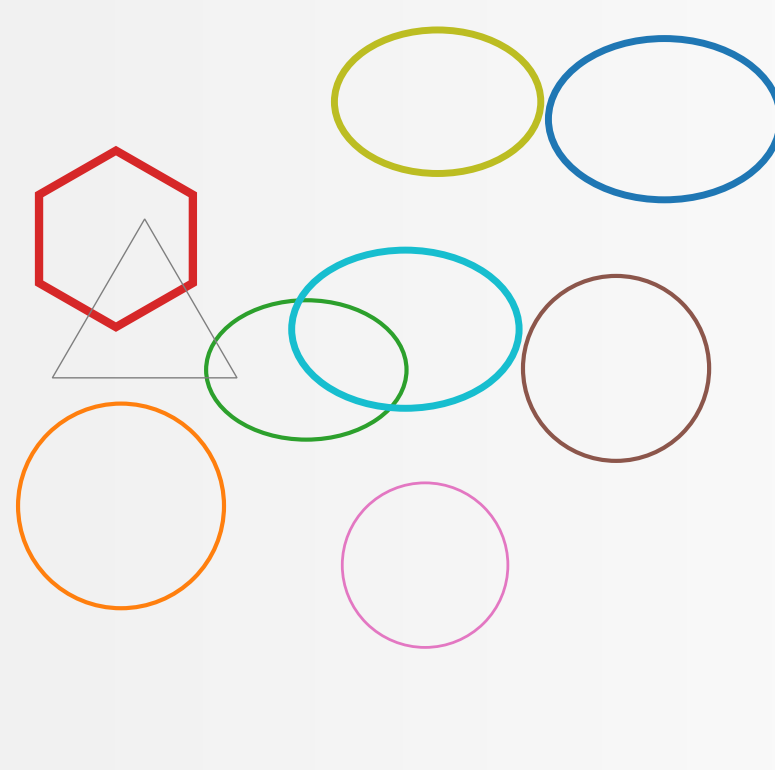[{"shape": "oval", "thickness": 2.5, "radius": 0.75, "center": [0.857, 0.845]}, {"shape": "circle", "thickness": 1.5, "radius": 0.66, "center": [0.156, 0.343]}, {"shape": "oval", "thickness": 1.5, "radius": 0.65, "center": [0.395, 0.52]}, {"shape": "hexagon", "thickness": 3, "radius": 0.57, "center": [0.15, 0.69]}, {"shape": "circle", "thickness": 1.5, "radius": 0.6, "center": [0.795, 0.522]}, {"shape": "circle", "thickness": 1, "radius": 0.53, "center": [0.548, 0.266]}, {"shape": "triangle", "thickness": 0.5, "radius": 0.69, "center": [0.187, 0.578]}, {"shape": "oval", "thickness": 2.5, "radius": 0.67, "center": [0.565, 0.868]}, {"shape": "oval", "thickness": 2.5, "radius": 0.73, "center": [0.523, 0.572]}]